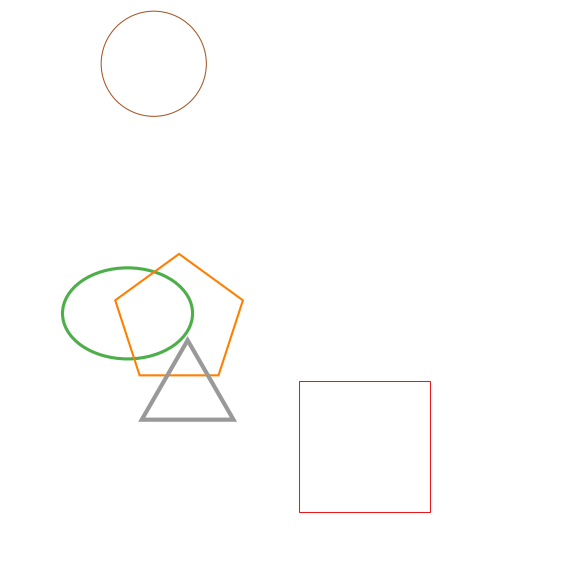[{"shape": "square", "thickness": 0.5, "radius": 0.57, "center": [0.631, 0.225]}, {"shape": "oval", "thickness": 1.5, "radius": 0.56, "center": [0.221, 0.456]}, {"shape": "pentagon", "thickness": 1, "radius": 0.58, "center": [0.31, 0.443]}, {"shape": "circle", "thickness": 0.5, "radius": 0.46, "center": [0.266, 0.889]}, {"shape": "triangle", "thickness": 2, "radius": 0.46, "center": [0.325, 0.318]}]